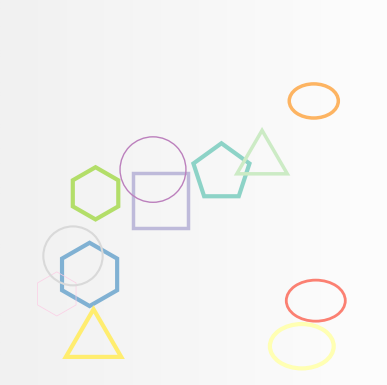[{"shape": "pentagon", "thickness": 3, "radius": 0.38, "center": [0.571, 0.552]}, {"shape": "oval", "thickness": 3, "radius": 0.41, "center": [0.779, 0.101]}, {"shape": "square", "thickness": 2.5, "radius": 0.36, "center": [0.414, 0.48]}, {"shape": "oval", "thickness": 2, "radius": 0.38, "center": [0.815, 0.219]}, {"shape": "hexagon", "thickness": 3, "radius": 0.41, "center": [0.231, 0.287]}, {"shape": "oval", "thickness": 2.5, "radius": 0.32, "center": [0.81, 0.738]}, {"shape": "hexagon", "thickness": 3, "radius": 0.34, "center": [0.247, 0.498]}, {"shape": "hexagon", "thickness": 0.5, "radius": 0.29, "center": [0.147, 0.237]}, {"shape": "circle", "thickness": 1.5, "radius": 0.38, "center": [0.188, 0.335]}, {"shape": "circle", "thickness": 1, "radius": 0.43, "center": [0.395, 0.56]}, {"shape": "triangle", "thickness": 2.5, "radius": 0.38, "center": [0.676, 0.586]}, {"shape": "triangle", "thickness": 3, "radius": 0.41, "center": [0.241, 0.114]}]